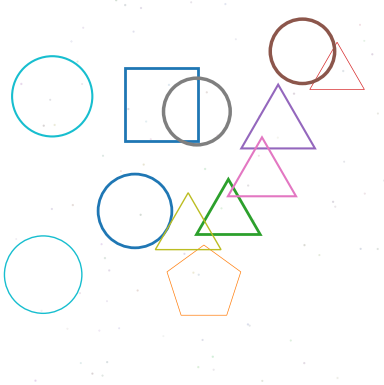[{"shape": "square", "thickness": 2, "radius": 0.47, "center": [0.419, 0.728]}, {"shape": "circle", "thickness": 2, "radius": 0.48, "center": [0.351, 0.452]}, {"shape": "pentagon", "thickness": 0.5, "radius": 0.5, "center": [0.53, 0.263]}, {"shape": "triangle", "thickness": 2, "radius": 0.48, "center": [0.593, 0.439]}, {"shape": "triangle", "thickness": 0.5, "radius": 0.41, "center": [0.876, 0.808]}, {"shape": "triangle", "thickness": 1.5, "radius": 0.55, "center": [0.722, 0.67]}, {"shape": "circle", "thickness": 2.5, "radius": 0.42, "center": [0.786, 0.867]}, {"shape": "triangle", "thickness": 1.5, "radius": 0.51, "center": [0.68, 0.541]}, {"shape": "circle", "thickness": 2.5, "radius": 0.43, "center": [0.511, 0.71]}, {"shape": "triangle", "thickness": 1, "radius": 0.49, "center": [0.489, 0.401]}, {"shape": "circle", "thickness": 1.5, "radius": 0.52, "center": [0.136, 0.75]}, {"shape": "circle", "thickness": 1, "radius": 0.5, "center": [0.112, 0.287]}]